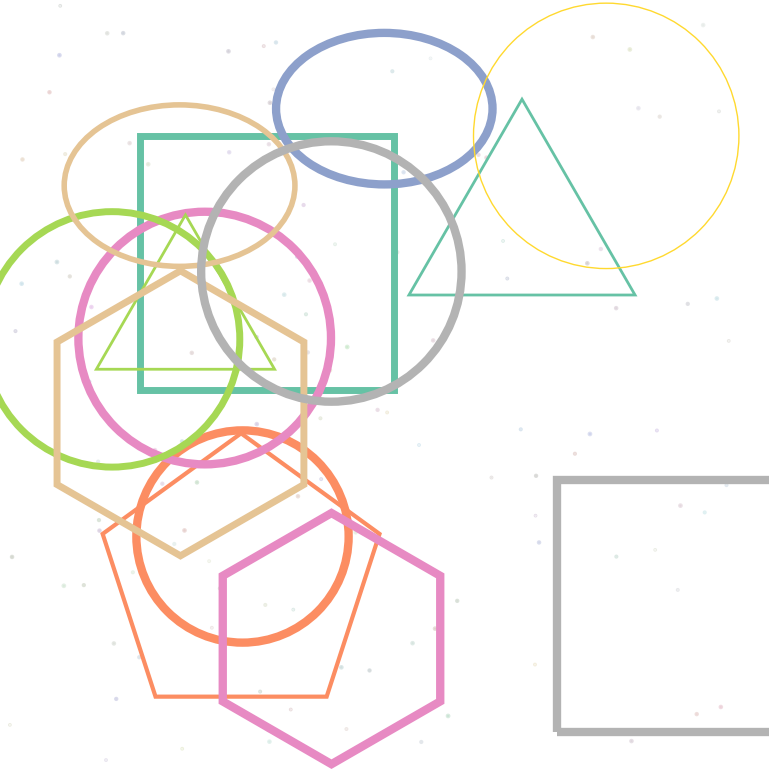[{"shape": "triangle", "thickness": 1, "radius": 0.85, "center": [0.678, 0.702]}, {"shape": "square", "thickness": 2.5, "radius": 0.82, "center": [0.347, 0.658]}, {"shape": "circle", "thickness": 3, "radius": 0.69, "center": [0.315, 0.303]}, {"shape": "pentagon", "thickness": 1.5, "radius": 0.95, "center": [0.313, 0.248]}, {"shape": "oval", "thickness": 3, "radius": 0.7, "center": [0.499, 0.859]}, {"shape": "circle", "thickness": 3, "radius": 0.82, "center": [0.266, 0.561]}, {"shape": "hexagon", "thickness": 3, "radius": 0.82, "center": [0.431, 0.171]}, {"shape": "triangle", "thickness": 1, "radius": 0.67, "center": [0.241, 0.587]}, {"shape": "circle", "thickness": 2.5, "radius": 0.83, "center": [0.146, 0.559]}, {"shape": "circle", "thickness": 0.5, "radius": 0.86, "center": [0.787, 0.824]}, {"shape": "hexagon", "thickness": 2.5, "radius": 0.93, "center": [0.234, 0.463]}, {"shape": "oval", "thickness": 2, "radius": 0.75, "center": [0.233, 0.759]}, {"shape": "square", "thickness": 3, "radius": 0.82, "center": [0.887, 0.213]}, {"shape": "circle", "thickness": 3, "radius": 0.85, "center": [0.43, 0.647]}]